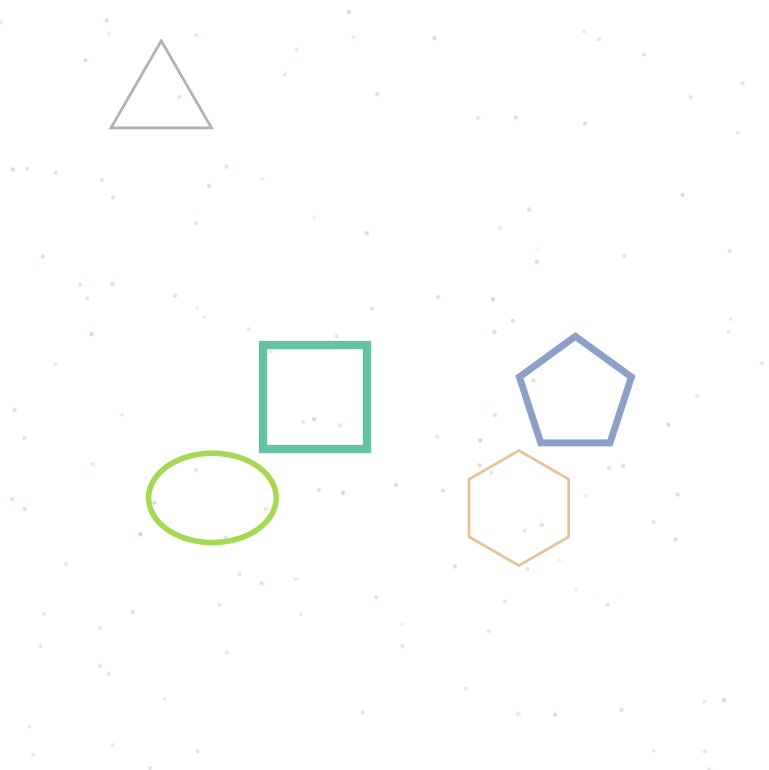[{"shape": "square", "thickness": 3, "radius": 0.34, "center": [0.41, 0.484]}, {"shape": "pentagon", "thickness": 2.5, "radius": 0.38, "center": [0.747, 0.487]}, {"shape": "oval", "thickness": 2, "radius": 0.41, "center": [0.276, 0.353]}, {"shape": "hexagon", "thickness": 1, "radius": 0.37, "center": [0.674, 0.34]}, {"shape": "triangle", "thickness": 1, "radius": 0.38, "center": [0.209, 0.872]}]